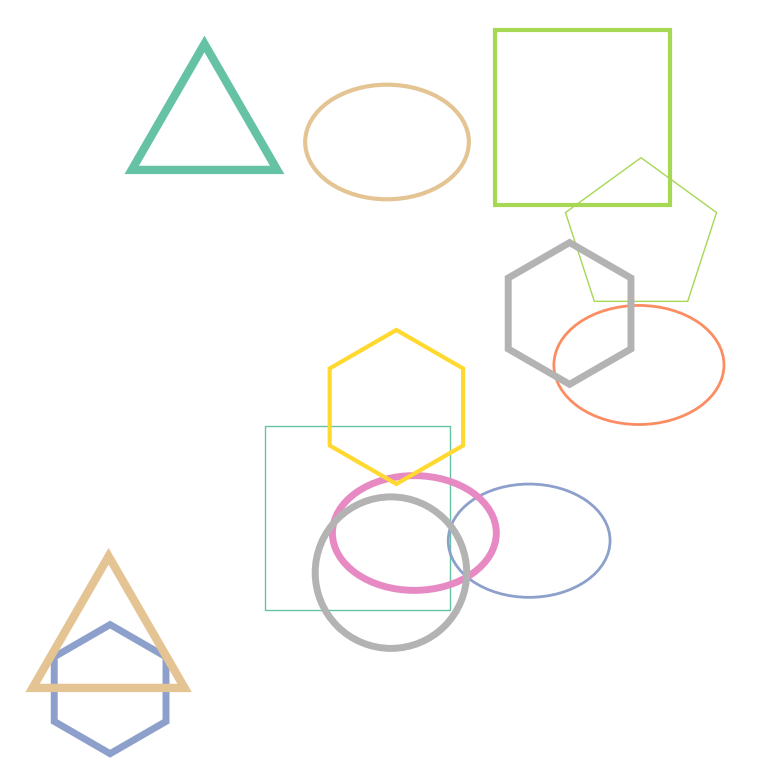[{"shape": "square", "thickness": 0.5, "radius": 0.6, "center": [0.465, 0.328]}, {"shape": "triangle", "thickness": 3, "radius": 0.55, "center": [0.266, 0.834]}, {"shape": "oval", "thickness": 1, "radius": 0.55, "center": [0.83, 0.526]}, {"shape": "oval", "thickness": 1, "radius": 0.53, "center": [0.687, 0.298]}, {"shape": "hexagon", "thickness": 2.5, "radius": 0.42, "center": [0.143, 0.105]}, {"shape": "oval", "thickness": 2.5, "radius": 0.53, "center": [0.538, 0.308]}, {"shape": "pentagon", "thickness": 0.5, "radius": 0.52, "center": [0.832, 0.692]}, {"shape": "square", "thickness": 1.5, "radius": 0.57, "center": [0.756, 0.847]}, {"shape": "hexagon", "thickness": 1.5, "radius": 0.5, "center": [0.515, 0.471]}, {"shape": "triangle", "thickness": 3, "radius": 0.57, "center": [0.141, 0.164]}, {"shape": "oval", "thickness": 1.5, "radius": 0.53, "center": [0.503, 0.816]}, {"shape": "hexagon", "thickness": 2.5, "radius": 0.46, "center": [0.74, 0.593]}, {"shape": "circle", "thickness": 2.5, "radius": 0.49, "center": [0.508, 0.256]}]